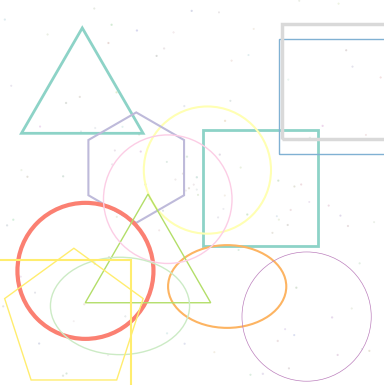[{"shape": "square", "thickness": 2, "radius": 0.75, "center": [0.676, 0.512]}, {"shape": "triangle", "thickness": 2, "radius": 0.91, "center": [0.214, 0.745]}, {"shape": "circle", "thickness": 1.5, "radius": 0.83, "center": [0.539, 0.558]}, {"shape": "hexagon", "thickness": 1.5, "radius": 0.72, "center": [0.354, 0.565]}, {"shape": "circle", "thickness": 3, "radius": 0.88, "center": [0.222, 0.296]}, {"shape": "square", "thickness": 1, "radius": 0.74, "center": [0.873, 0.75]}, {"shape": "oval", "thickness": 1.5, "radius": 0.77, "center": [0.59, 0.256]}, {"shape": "triangle", "thickness": 1, "radius": 0.94, "center": [0.384, 0.308]}, {"shape": "circle", "thickness": 1, "radius": 0.83, "center": [0.436, 0.483]}, {"shape": "square", "thickness": 2.5, "radius": 0.75, "center": [0.881, 0.787]}, {"shape": "circle", "thickness": 0.5, "radius": 0.84, "center": [0.796, 0.178]}, {"shape": "oval", "thickness": 1, "radius": 0.9, "center": [0.312, 0.205]}, {"shape": "pentagon", "thickness": 1, "radius": 0.95, "center": [0.192, 0.166]}, {"shape": "square", "thickness": 1.5, "radius": 0.9, "center": [0.162, 0.146]}]